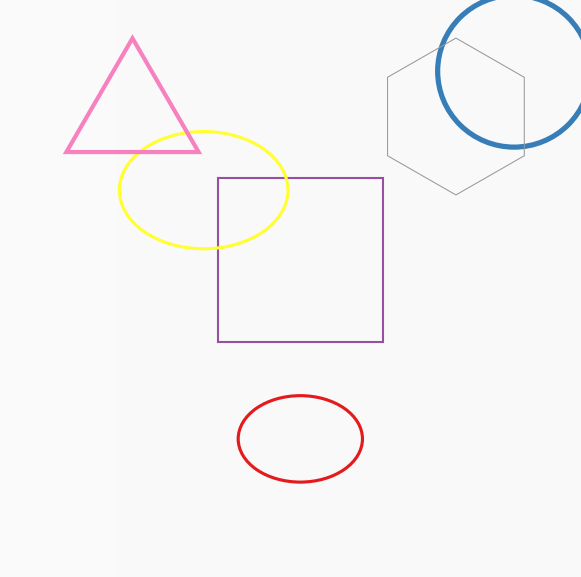[{"shape": "oval", "thickness": 1.5, "radius": 0.53, "center": [0.517, 0.239]}, {"shape": "circle", "thickness": 2.5, "radius": 0.66, "center": [0.884, 0.876]}, {"shape": "square", "thickness": 1, "radius": 0.71, "center": [0.516, 0.549]}, {"shape": "oval", "thickness": 1.5, "radius": 0.72, "center": [0.35, 0.67]}, {"shape": "triangle", "thickness": 2, "radius": 0.66, "center": [0.228, 0.802]}, {"shape": "hexagon", "thickness": 0.5, "radius": 0.68, "center": [0.784, 0.797]}]